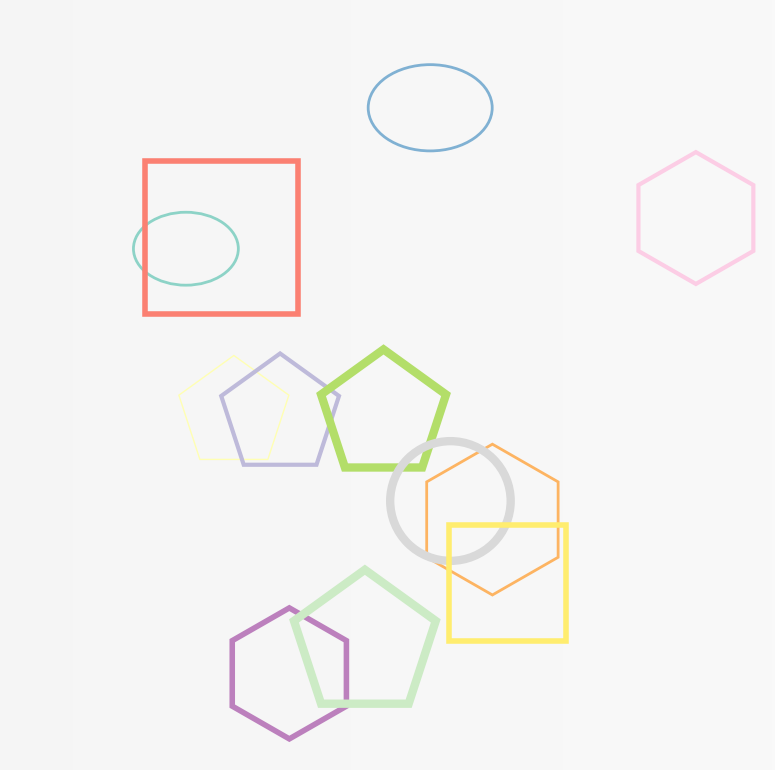[{"shape": "oval", "thickness": 1, "radius": 0.34, "center": [0.24, 0.677]}, {"shape": "pentagon", "thickness": 0.5, "radius": 0.37, "center": [0.302, 0.464]}, {"shape": "pentagon", "thickness": 1.5, "radius": 0.4, "center": [0.361, 0.461]}, {"shape": "square", "thickness": 2, "radius": 0.5, "center": [0.286, 0.691]}, {"shape": "oval", "thickness": 1, "radius": 0.4, "center": [0.555, 0.86]}, {"shape": "hexagon", "thickness": 1, "radius": 0.49, "center": [0.635, 0.325]}, {"shape": "pentagon", "thickness": 3, "radius": 0.42, "center": [0.495, 0.461]}, {"shape": "hexagon", "thickness": 1.5, "radius": 0.43, "center": [0.898, 0.717]}, {"shape": "circle", "thickness": 3, "radius": 0.39, "center": [0.581, 0.349]}, {"shape": "hexagon", "thickness": 2, "radius": 0.43, "center": [0.373, 0.125]}, {"shape": "pentagon", "thickness": 3, "radius": 0.48, "center": [0.471, 0.164]}, {"shape": "square", "thickness": 2, "radius": 0.38, "center": [0.654, 0.243]}]